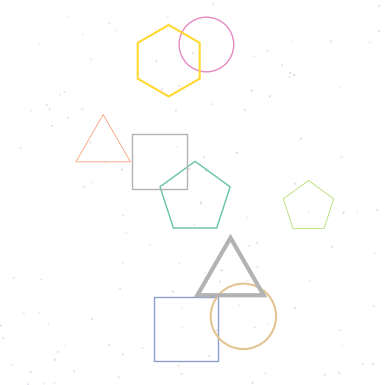[{"shape": "pentagon", "thickness": 1, "radius": 0.48, "center": [0.507, 0.485]}, {"shape": "triangle", "thickness": 0.5, "radius": 0.41, "center": [0.268, 0.621]}, {"shape": "square", "thickness": 1, "radius": 0.42, "center": [0.484, 0.146]}, {"shape": "circle", "thickness": 1, "radius": 0.35, "center": [0.536, 0.884]}, {"shape": "pentagon", "thickness": 0.5, "radius": 0.34, "center": [0.801, 0.462]}, {"shape": "hexagon", "thickness": 1.5, "radius": 0.46, "center": [0.438, 0.842]}, {"shape": "circle", "thickness": 1.5, "radius": 0.42, "center": [0.632, 0.178]}, {"shape": "triangle", "thickness": 3, "radius": 0.5, "center": [0.599, 0.283]}, {"shape": "square", "thickness": 1, "radius": 0.36, "center": [0.414, 0.58]}]